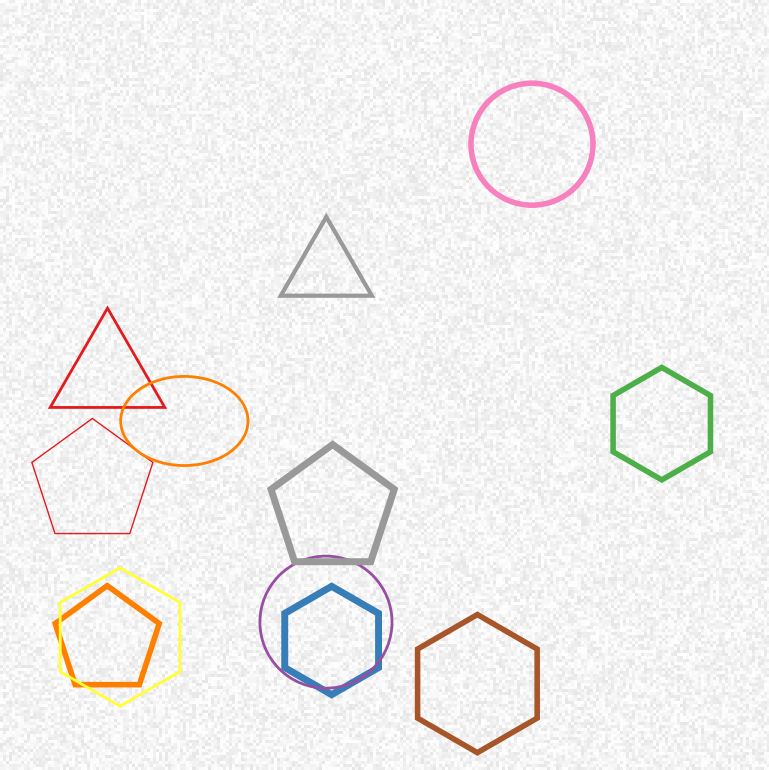[{"shape": "triangle", "thickness": 1, "radius": 0.43, "center": [0.14, 0.514]}, {"shape": "pentagon", "thickness": 0.5, "radius": 0.41, "center": [0.12, 0.374]}, {"shape": "hexagon", "thickness": 2.5, "radius": 0.35, "center": [0.431, 0.168]}, {"shape": "hexagon", "thickness": 2, "radius": 0.37, "center": [0.859, 0.45]}, {"shape": "circle", "thickness": 1, "radius": 0.43, "center": [0.423, 0.192]}, {"shape": "oval", "thickness": 1, "radius": 0.41, "center": [0.239, 0.453]}, {"shape": "pentagon", "thickness": 2, "radius": 0.36, "center": [0.139, 0.168]}, {"shape": "hexagon", "thickness": 1, "radius": 0.45, "center": [0.156, 0.173]}, {"shape": "hexagon", "thickness": 2, "radius": 0.45, "center": [0.62, 0.112]}, {"shape": "circle", "thickness": 2, "radius": 0.4, "center": [0.691, 0.813]}, {"shape": "triangle", "thickness": 1.5, "radius": 0.34, "center": [0.424, 0.65]}, {"shape": "pentagon", "thickness": 2.5, "radius": 0.42, "center": [0.432, 0.339]}]